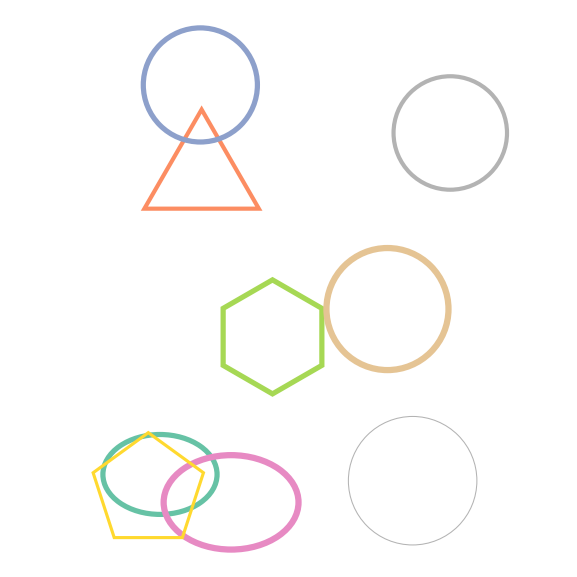[{"shape": "oval", "thickness": 2.5, "radius": 0.49, "center": [0.277, 0.178]}, {"shape": "triangle", "thickness": 2, "radius": 0.57, "center": [0.349, 0.695]}, {"shape": "circle", "thickness": 2.5, "radius": 0.49, "center": [0.347, 0.852]}, {"shape": "oval", "thickness": 3, "radius": 0.58, "center": [0.4, 0.129]}, {"shape": "hexagon", "thickness": 2.5, "radius": 0.49, "center": [0.472, 0.416]}, {"shape": "pentagon", "thickness": 1.5, "radius": 0.5, "center": [0.257, 0.149]}, {"shape": "circle", "thickness": 3, "radius": 0.53, "center": [0.671, 0.464]}, {"shape": "circle", "thickness": 0.5, "radius": 0.56, "center": [0.715, 0.167]}, {"shape": "circle", "thickness": 2, "radius": 0.49, "center": [0.78, 0.769]}]